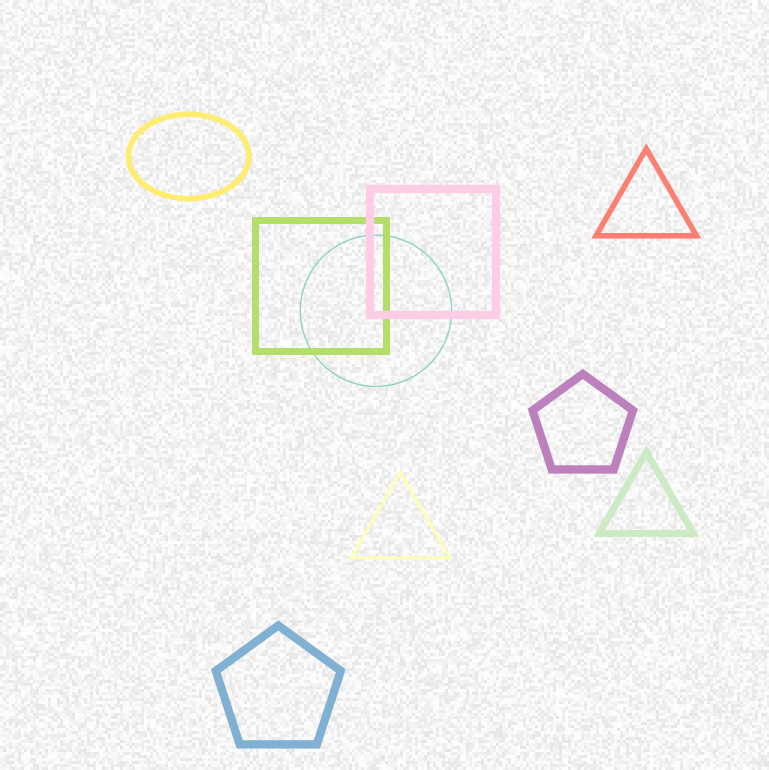[{"shape": "circle", "thickness": 0.5, "radius": 0.49, "center": [0.488, 0.596]}, {"shape": "triangle", "thickness": 1, "radius": 0.37, "center": [0.52, 0.312]}, {"shape": "triangle", "thickness": 2, "radius": 0.38, "center": [0.839, 0.731]}, {"shape": "pentagon", "thickness": 3, "radius": 0.43, "center": [0.361, 0.102]}, {"shape": "square", "thickness": 2.5, "radius": 0.43, "center": [0.416, 0.629]}, {"shape": "square", "thickness": 3, "radius": 0.41, "center": [0.562, 0.673]}, {"shape": "pentagon", "thickness": 3, "radius": 0.34, "center": [0.757, 0.446]}, {"shape": "triangle", "thickness": 2.5, "radius": 0.35, "center": [0.839, 0.342]}, {"shape": "oval", "thickness": 2, "radius": 0.39, "center": [0.245, 0.797]}]